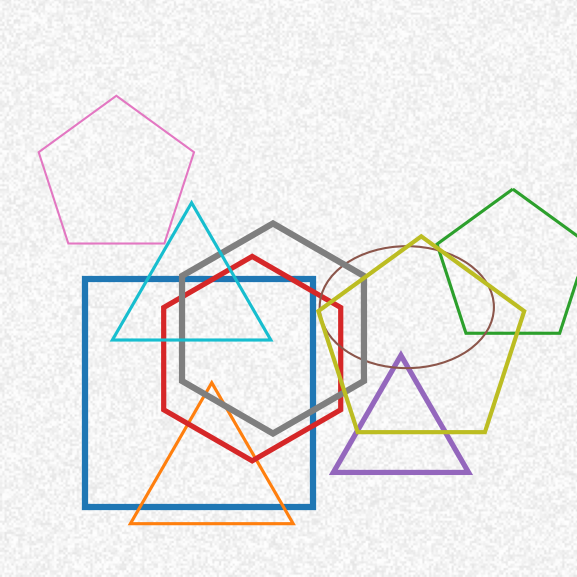[{"shape": "square", "thickness": 3, "radius": 0.99, "center": [0.344, 0.318]}, {"shape": "triangle", "thickness": 1.5, "radius": 0.81, "center": [0.367, 0.174]}, {"shape": "pentagon", "thickness": 1.5, "radius": 0.69, "center": [0.888, 0.534]}, {"shape": "hexagon", "thickness": 2.5, "radius": 0.88, "center": [0.437, 0.378]}, {"shape": "triangle", "thickness": 2.5, "radius": 0.68, "center": [0.694, 0.249]}, {"shape": "oval", "thickness": 1, "radius": 0.75, "center": [0.704, 0.467]}, {"shape": "pentagon", "thickness": 1, "radius": 0.71, "center": [0.201, 0.692]}, {"shape": "hexagon", "thickness": 3, "radius": 0.91, "center": [0.473, 0.43]}, {"shape": "pentagon", "thickness": 2, "radius": 0.94, "center": [0.729, 0.402]}, {"shape": "triangle", "thickness": 1.5, "radius": 0.79, "center": [0.332, 0.49]}]